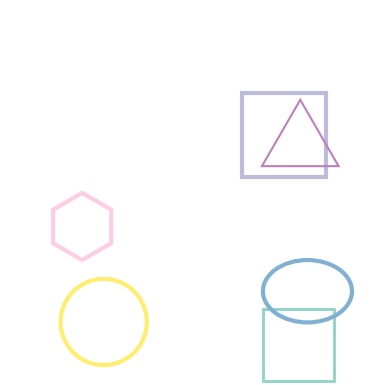[{"shape": "square", "thickness": 2, "radius": 0.46, "center": [0.775, 0.104]}, {"shape": "square", "thickness": 3, "radius": 0.55, "center": [0.738, 0.649]}, {"shape": "oval", "thickness": 3, "radius": 0.58, "center": [0.799, 0.244]}, {"shape": "hexagon", "thickness": 3, "radius": 0.44, "center": [0.213, 0.412]}, {"shape": "triangle", "thickness": 1.5, "radius": 0.57, "center": [0.78, 0.626]}, {"shape": "circle", "thickness": 3, "radius": 0.56, "center": [0.269, 0.164]}]